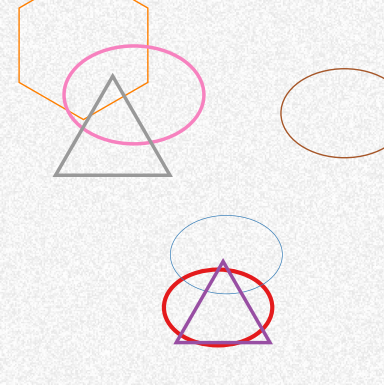[{"shape": "oval", "thickness": 3, "radius": 0.7, "center": [0.567, 0.201]}, {"shape": "oval", "thickness": 0.5, "radius": 0.73, "center": [0.588, 0.339]}, {"shape": "triangle", "thickness": 2.5, "radius": 0.7, "center": [0.579, 0.18]}, {"shape": "hexagon", "thickness": 1, "radius": 0.97, "center": [0.217, 0.883]}, {"shape": "oval", "thickness": 1, "radius": 0.83, "center": [0.895, 0.706]}, {"shape": "oval", "thickness": 2.5, "radius": 0.91, "center": [0.348, 0.753]}, {"shape": "triangle", "thickness": 2.5, "radius": 0.86, "center": [0.293, 0.631]}]